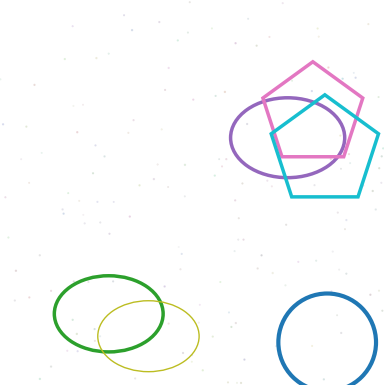[{"shape": "circle", "thickness": 3, "radius": 0.63, "center": [0.85, 0.111]}, {"shape": "oval", "thickness": 2.5, "radius": 0.71, "center": [0.282, 0.185]}, {"shape": "oval", "thickness": 2.5, "radius": 0.74, "center": [0.747, 0.642]}, {"shape": "pentagon", "thickness": 2.5, "radius": 0.68, "center": [0.813, 0.703]}, {"shape": "oval", "thickness": 1, "radius": 0.66, "center": [0.386, 0.127]}, {"shape": "pentagon", "thickness": 2.5, "radius": 0.73, "center": [0.844, 0.607]}]